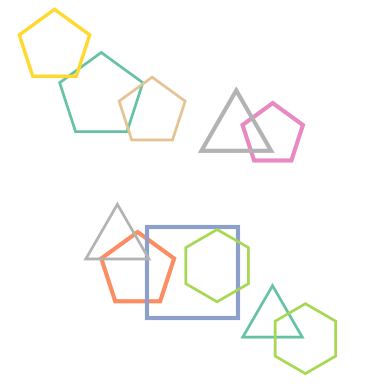[{"shape": "triangle", "thickness": 2, "radius": 0.45, "center": [0.708, 0.169]}, {"shape": "pentagon", "thickness": 2, "radius": 0.57, "center": [0.263, 0.75]}, {"shape": "pentagon", "thickness": 3, "radius": 0.5, "center": [0.358, 0.298]}, {"shape": "square", "thickness": 3, "radius": 0.6, "center": [0.5, 0.292]}, {"shape": "pentagon", "thickness": 3, "radius": 0.41, "center": [0.708, 0.65]}, {"shape": "hexagon", "thickness": 2, "radius": 0.45, "center": [0.793, 0.12]}, {"shape": "hexagon", "thickness": 2, "radius": 0.47, "center": [0.564, 0.31]}, {"shape": "pentagon", "thickness": 2.5, "radius": 0.48, "center": [0.142, 0.88]}, {"shape": "pentagon", "thickness": 2, "radius": 0.45, "center": [0.395, 0.709]}, {"shape": "triangle", "thickness": 2, "radius": 0.47, "center": [0.305, 0.375]}, {"shape": "triangle", "thickness": 3, "radius": 0.52, "center": [0.614, 0.661]}]